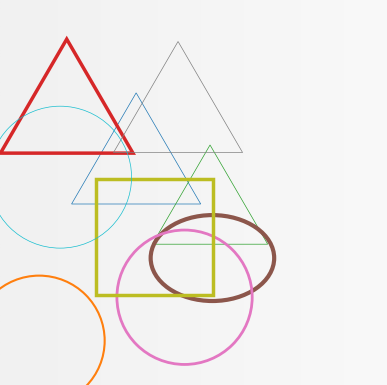[{"shape": "triangle", "thickness": 0.5, "radius": 0.96, "center": [0.351, 0.566]}, {"shape": "circle", "thickness": 1.5, "radius": 0.85, "center": [0.101, 0.115]}, {"shape": "triangle", "thickness": 0.5, "radius": 0.86, "center": [0.542, 0.452]}, {"shape": "triangle", "thickness": 2.5, "radius": 0.99, "center": [0.172, 0.701]}, {"shape": "oval", "thickness": 3, "radius": 0.8, "center": [0.548, 0.33]}, {"shape": "circle", "thickness": 2, "radius": 0.87, "center": [0.476, 0.228]}, {"shape": "triangle", "thickness": 0.5, "radius": 0.96, "center": [0.459, 0.7]}, {"shape": "square", "thickness": 2.5, "radius": 0.75, "center": [0.398, 0.384]}, {"shape": "circle", "thickness": 0.5, "radius": 0.92, "center": [0.155, 0.54]}]